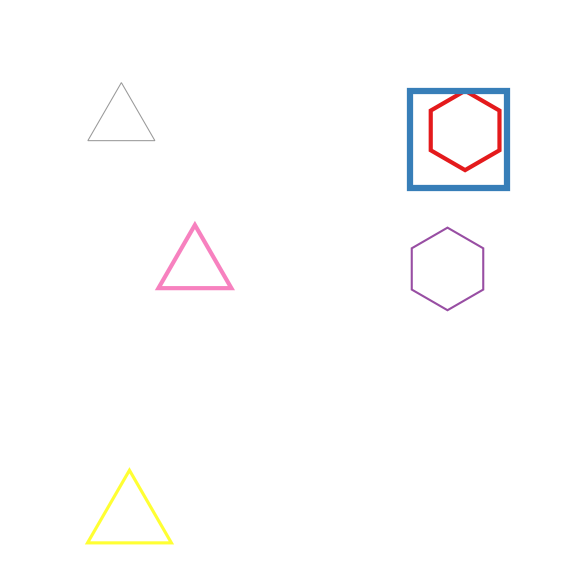[{"shape": "hexagon", "thickness": 2, "radius": 0.34, "center": [0.805, 0.773]}, {"shape": "square", "thickness": 3, "radius": 0.42, "center": [0.793, 0.757]}, {"shape": "hexagon", "thickness": 1, "radius": 0.36, "center": [0.775, 0.533]}, {"shape": "triangle", "thickness": 1.5, "radius": 0.42, "center": [0.224, 0.101]}, {"shape": "triangle", "thickness": 2, "radius": 0.36, "center": [0.337, 0.537]}, {"shape": "triangle", "thickness": 0.5, "radius": 0.34, "center": [0.21, 0.789]}]